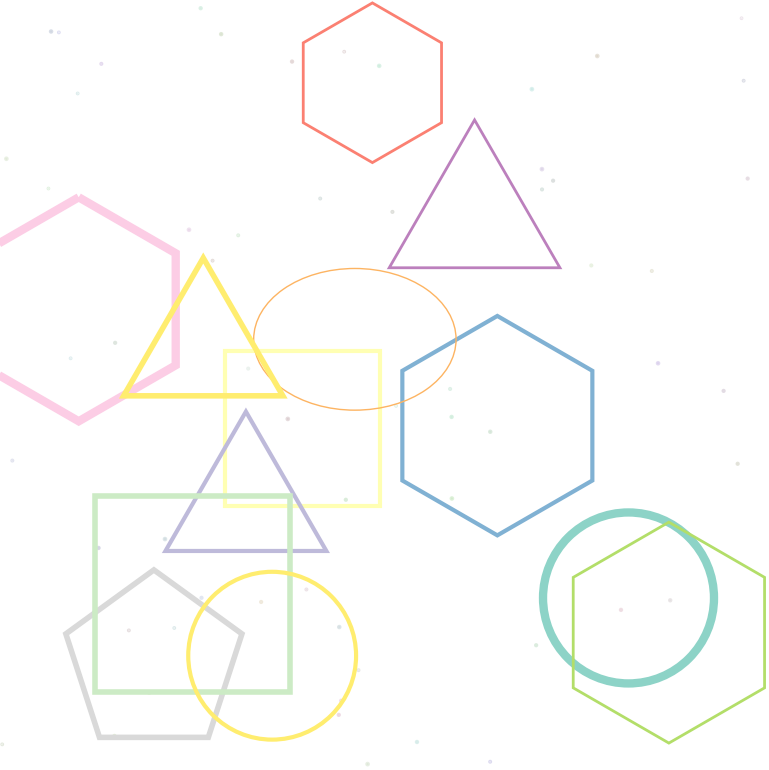[{"shape": "circle", "thickness": 3, "radius": 0.56, "center": [0.816, 0.223]}, {"shape": "square", "thickness": 1.5, "radius": 0.5, "center": [0.393, 0.443]}, {"shape": "triangle", "thickness": 1.5, "radius": 0.6, "center": [0.319, 0.345]}, {"shape": "hexagon", "thickness": 1, "radius": 0.52, "center": [0.484, 0.893]}, {"shape": "hexagon", "thickness": 1.5, "radius": 0.71, "center": [0.646, 0.447]}, {"shape": "oval", "thickness": 0.5, "radius": 0.66, "center": [0.461, 0.559]}, {"shape": "hexagon", "thickness": 1, "radius": 0.72, "center": [0.869, 0.178]}, {"shape": "hexagon", "thickness": 3, "radius": 0.73, "center": [0.102, 0.598]}, {"shape": "pentagon", "thickness": 2, "radius": 0.6, "center": [0.2, 0.14]}, {"shape": "triangle", "thickness": 1, "radius": 0.64, "center": [0.616, 0.716]}, {"shape": "square", "thickness": 2, "radius": 0.64, "center": [0.25, 0.229]}, {"shape": "triangle", "thickness": 2, "radius": 0.6, "center": [0.264, 0.546]}, {"shape": "circle", "thickness": 1.5, "radius": 0.54, "center": [0.353, 0.148]}]